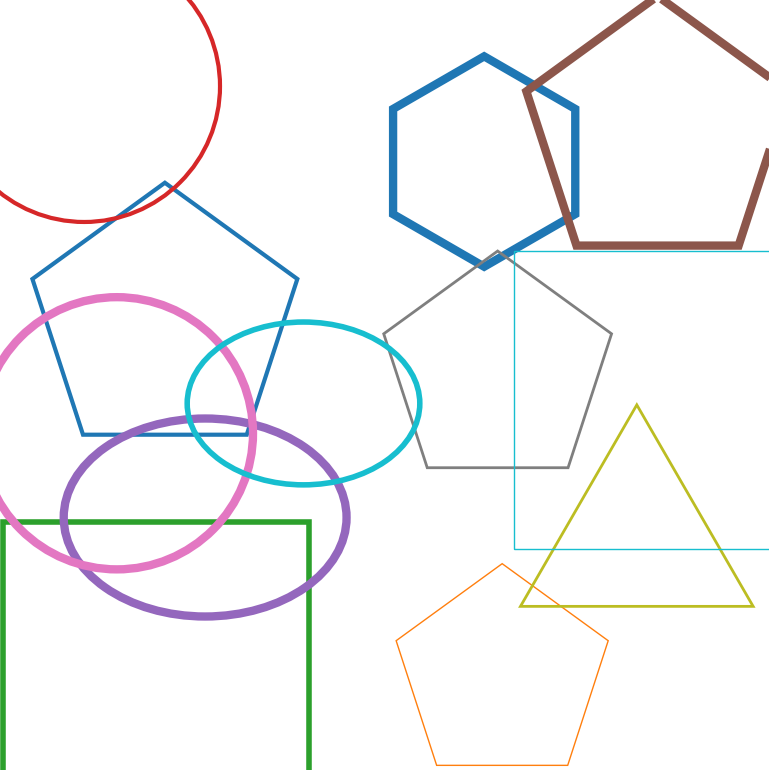[{"shape": "pentagon", "thickness": 1.5, "radius": 0.9, "center": [0.214, 0.582]}, {"shape": "hexagon", "thickness": 3, "radius": 0.68, "center": [0.629, 0.79]}, {"shape": "pentagon", "thickness": 0.5, "radius": 0.72, "center": [0.652, 0.123]}, {"shape": "square", "thickness": 2, "radius": 0.99, "center": [0.202, 0.123]}, {"shape": "circle", "thickness": 1.5, "radius": 0.88, "center": [0.109, 0.888]}, {"shape": "oval", "thickness": 3, "radius": 0.92, "center": [0.266, 0.328]}, {"shape": "pentagon", "thickness": 3, "radius": 0.9, "center": [0.854, 0.826]}, {"shape": "circle", "thickness": 3, "radius": 0.88, "center": [0.152, 0.437]}, {"shape": "pentagon", "thickness": 1, "radius": 0.78, "center": [0.646, 0.518]}, {"shape": "triangle", "thickness": 1, "radius": 0.87, "center": [0.827, 0.3]}, {"shape": "oval", "thickness": 2, "radius": 0.76, "center": [0.394, 0.476]}, {"shape": "square", "thickness": 0.5, "radius": 0.97, "center": [0.861, 0.48]}]